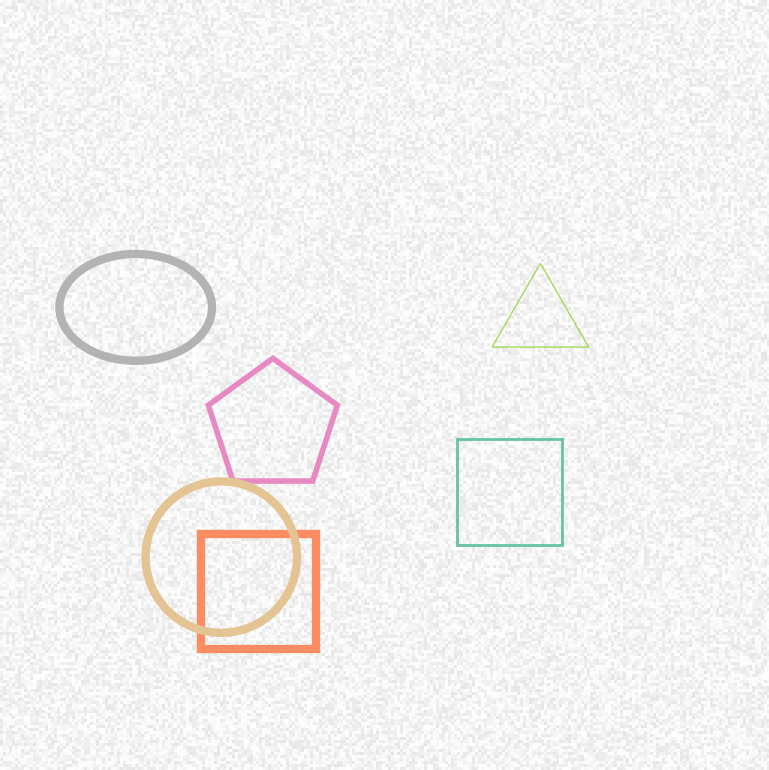[{"shape": "square", "thickness": 1, "radius": 0.34, "center": [0.662, 0.361]}, {"shape": "square", "thickness": 3, "radius": 0.37, "center": [0.335, 0.232]}, {"shape": "pentagon", "thickness": 2, "radius": 0.44, "center": [0.354, 0.447]}, {"shape": "triangle", "thickness": 0.5, "radius": 0.36, "center": [0.702, 0.585]}, {"shape": "circle", "thickness": 3, "radius": 0.49, "center": [0.287, 0.276]}, {"shape": "oval", "thickness": 3, "radius": 0.5, "center": [0.176, 0.601]}]